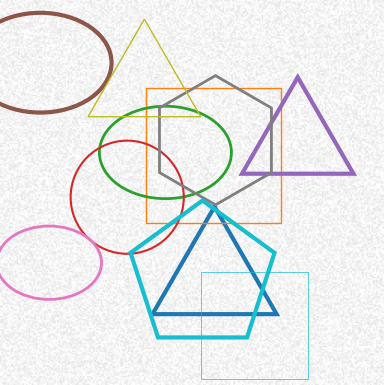[{"shape": "triangle", "thickness": 3, "radius": 0.93, "center": [0.557, 0.277]}, {"shape": "square", "thickness": 1, "radius": 0.88, "center": [0.555, 0.597]}, {"shape": "oval", "thickness": 2, "radius": 0.86, "center": [0.43, 0.604]}, {"shape": "circle", "thickness": 1.5, "radius": 0.73, "center": [0.33, 0.488]}, {"shape": "triangle", "thickness": 3, "radius": 0.84, "center": [0.773, 0.632]}, {"shape": "oval", "thickness": 3, "radius": 0.93, "center": [0.105, 0.837]}, {"shape": "oval", "thickness": 2, "radius": 0.68, "center": [0.128, 0.318]}, {"shape": "hexagon", "thickness": 2, "radius": 0.84, "center": [0.56, 0.636]}, {"shape": "triangle", "thickness": 1, "radius": 0.84, "center": [0.375, 0.781]}, {"shape": "pentagon", "thickness": 3, "radius": 0.98, "center": [0.526, 0.283]}, {"shape": "square", "thickness": 0.5, "radius": 0.7, "center": [0.661, 0.155]}]